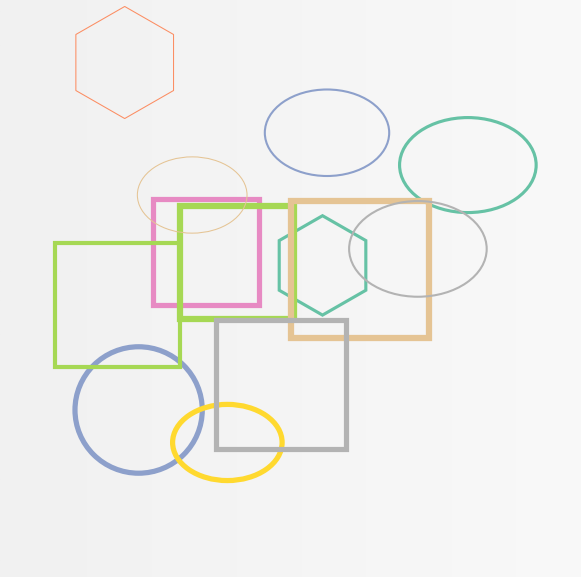[{"shape": "oval", "thickness": 1.5, "radius": 0.59, "center": [0.805, 0.713]}, {"shape": "hexagon", "thickness": 1.5, "radius": 0.43, "center": [0.555, 0.54]}, {"shape": "hexagon", "thickness": 0.5, "radius": 0.49, "center": [0.215, 0.891]}, {"shape": "circle", "thickness": 2.5, "radius": 0.55, "center": [0.238, 0.289]}, {"shape": "oval", "thickness": 1, "radius": 0.53, "center": [0.563, 0.769]}, {"shape": "square", "thickness": 2.5, "radius": 0.46, "center": [0.355, 0.563]}, {"shape": "square", "thickness": 2, "radius": 0.54, "center": [0.202, 0.471]}, {"shape": "square", "thickness": 3, "radius": 0.49, "center": [0.407, 0.545]}, {"shape": "oval", "thickness": 2.5, "radius": 0.47, "center": [0.391, 0.233]}, {"shape": "square", "thickness": 3, "radius": 0.59, "center": [0.619, 0.532]}, {"shape": "oval", "thickness": 0.5, "radius": 0.47, "center": [0.331, 0.661]}, {"shape": "oval", "thickness": 1, "radius": 0.59, "center": [0.719, 0.568]}, {"shape": "square", "thickness": 2.5, "radius": 0.56, "center": [0.484, 0.333]}]